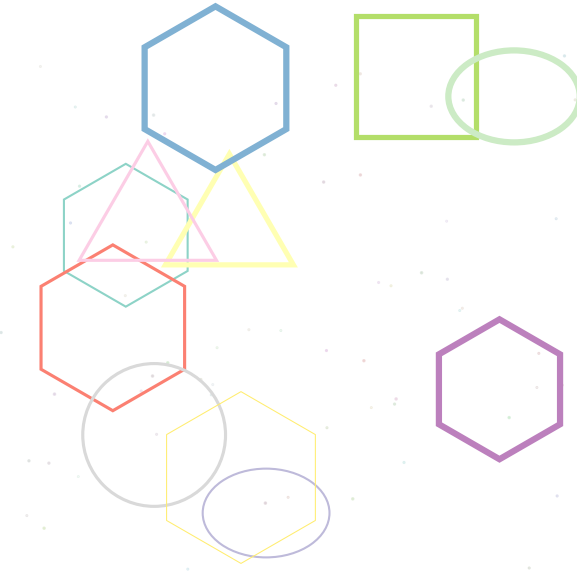[{"shape": "hexagon", "thickness": 1, "radius": 0.62, "center": [0.218, 0.592]}, {"shape": "triangle", "thickness": 2.5, "radius": 0.64, "center": [0.397, 0.604]}, {"shape": "oval", "thickness": 1, "radius": 0.55, "center": [0.461, 0.111]}, {"shape": "hexagon", "thickness": 1.5, "radius": 0.72, "center": [0.195, 0.432]}, {"shape": "hexagon", "thickness": 3, "radius": 0.71, "center": [0.373, 0.846]}, {"shape": "square", "thickness": 2.5, "radius": 0.52, "center": [0.72, 0.866]}, {"shape": "triangle", "thickness": 1.5, "radius": 0.69, "center": [0.256, 0.617]}, {"shape": "circle", "thickness": 1.5, "radius": 0.62, "center": [0.267, 0.246]}, {"shape": "hexagon", "thickness": 3, "radius": 0.61, "center": [0.865, 0.325]}, {"shape": "oval", "thickness": 3, "radius": 0.57, "center": [0.89, 0.832]}, {"shape": "hexagon", "thickness": 0.5, "radius": 0.74, "center": [0.417, 0.172]}]